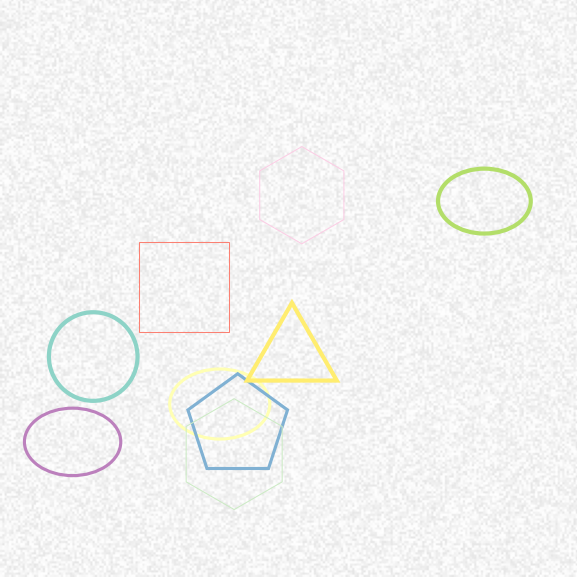[{"shape": "circle", "thickness": 2, "radius": 0.38, "center": [0.161, 0.382]}, {"shape": "oval", "thickness": 1.5, "radius": 0.43, "center": [0.381, 0.3]}, {"shape": "square", "thickness": 0.5, "radius": 0.39, "center": [0.319, 0.502]}, {"shape": "pentagon", "thickness": 1.5, "radius": 0.45, "center": [0.412, 0.261]}, {"shape": "oval", "thickness": 2, "radius": 0.4, "center": [0.839, 0.651]}, {"shape": "hexagon", "thickness": 0.5, "radius": 0.42, "center": [0.523, 0.661]}, {"shape": "oval", "thickness": 1.5, "radius": 0.42, "center": [0.126, 0.234]}, {"shape": "hexagon", "thickness": 0.5, "radius": 0.48, "center": [0.405, 0.213]}, {"shape": "triangle", "thickness": 2, "radius": 0.45, "center": [0.506, 0.385]}]